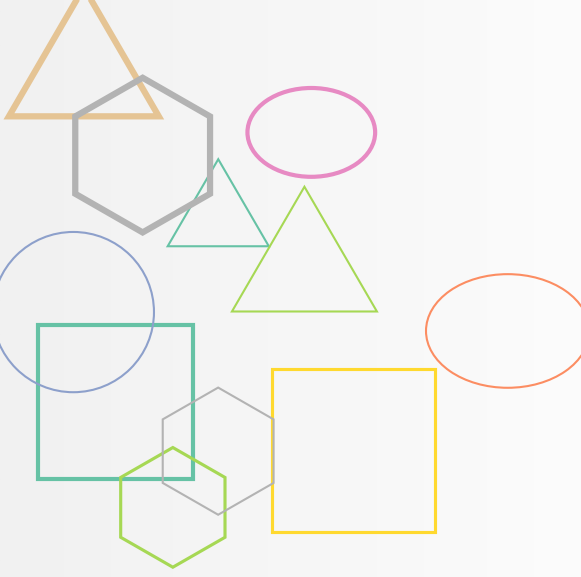[{"shape": "square", "thickness": 2, "radius": 0.67, "center": [0.198, 0.303]}, {"shape": "triangle", "thickness": 1, "radius": 0.5, "center": [0.375, 0.623]}, {"shape": "oval", "thickness": 1, "radius": 0.7, "center": [0.873, 0.426]}, {"shape": "circle", "thickness": 1, "radius": 0.69, "center": [0.126, 0.459]}, {"shape": "oval", "thickness": 2, "radius": 0.55, "center": [0.536, 0.77]}, {"shape": "triangle", "thickness": 1, "radius": 0.72, "center": [0.524, 0.532]}, {"shape": "hexagon", "thickness": 1.5, "radius": 0.52, "center": [0.297, 0.121]}, {"shape": "square", "thickness": 1.5, "radius": 0.7, "center": [0.608, 0.219]}, {"shape": "triangle", "thickness": 3, "radius": 0.74, "center": [0.144, 0.872]}, {"shape": "hexagon", "thickness": 1, "radius": 0.55, "center": [0.375, 0.218]}, {"shape": "hexagon", "thickness": 3, "radius": 0.67, "center": [0.245, 0.731]}]